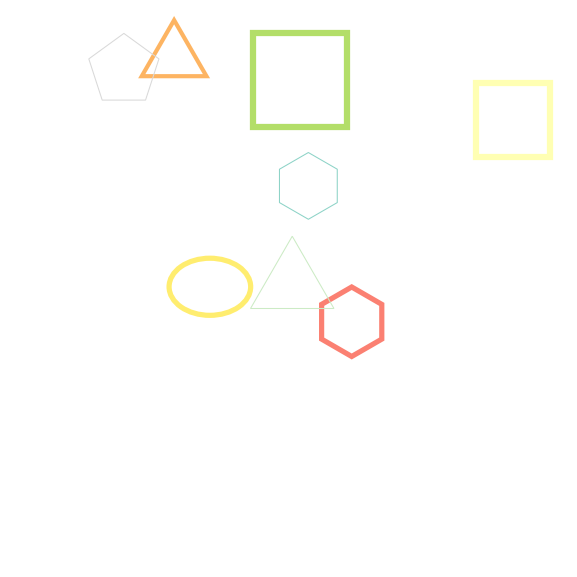[{"shape": "hexagon", "thickness": 0.5, "radius": 0.29, "center": [0.534, 0.677]}, {"shape": "square", "thickness": 3, "radius": 0.32, "center": [0.889, 0.791]}, {"shape": "hexagon", "thickness": 2.5, "radius": 0.3, "center": [0.609, 0.442]}, {"shape": "triangle", "thickness": 2, "radius": 0.32, "center": [0.301, 0.9]}, {"shape": "square", "thickness": 3, "radius": 0.41, "center": [0.52, 0.861]}, {"shape": "pentagon", "thickness": 0.5, "radius": 0.32, "center": [0.214, 0.877]}, {"shape": "triangle", "thickness": 0.5, "radius": 0.42, "center": [0.506, 0.507]}, {"shape": "oval", "thickness": 2.5, "radius": 0.35, "center": [0.363, 0.503]}]